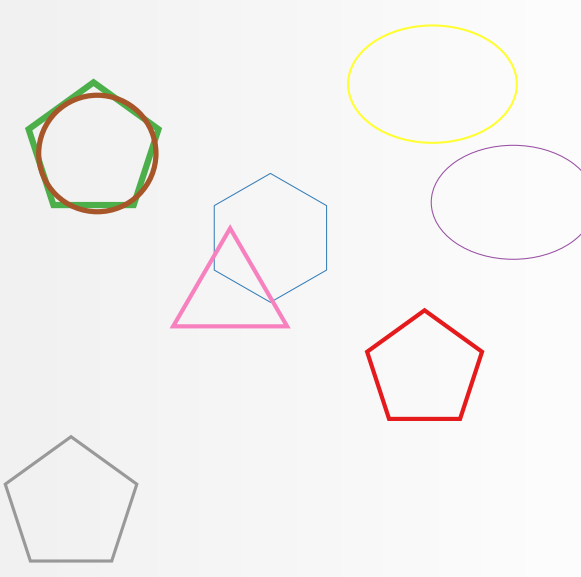[{"shape": "pentagon", "thickness": 2, "radius": 0.52, "center": [0.73, 0.358]}, {"shape": "hexagon", "thickness": 0.5, "radius": 0.56, "center": [0.465, 0.587]}, {"shape": "pentagon", "thickness": 3, "radius": 0.59, "center": [0.161, 0.739]}, {"shape": "oval", "thickness": 0.5, "radius": 0.7, "center": [0.883, 0.649]}, {"shape": "oval", "thickness": 1, "radius": 0.73, "center": [0.744, 0.853]}, {"shape": "circle", "thickness": 2.5, "radius": 0.5, "center": [0.167, 0.733]}, {"shape": "triangle", "thickness": 2, "radius": 0.57, "center": [0.396, 0.491]}, {"shape": "pentagon", "thickness": 1.5, "radius": 0.59, "center": [0.122, 0.124]}]